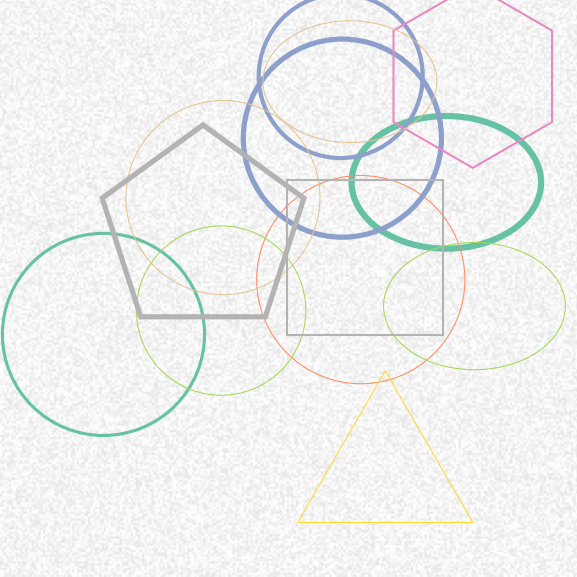[{"shape": "oval", "thickness": 3, "radius": 0.82, "center": [0.773, 0.683]}, {"shape": "circle", "thickness": 1.5, "radius": 0.88, "center": [0.179, 0.42]}, {"shape": "circle", "thickness": 0.5, "radius": 0.9, "center": [0.625, 0.515]}, {"shape": "circle", "thickness": 2.5, "radius": 0.86, "center": [0.593, 0.76]}, {"shape": "circle", "thickness": 2, "radius": 0.71, "center": [0.59, 0.867]}, {"shape": "hexagon", "thickness": 1, "radius": 0.79, "center": [0.819, 0.867]}, {"shape": "oval", "thickness": 0.5, "radius": 0.79, "center": [0.822, 0.469]}, {"shape": "circle", "thickness": 0.5, "radius": 0.73, "center": [0.383, 0.461]}, {"shape": "triangle", "thickness": 0.5, "radius": 0.88, "center": [0.667, 0.182]}, {"shape": "circle", "thickness": 0.5, "radius": 0.84, "center": [0.386, 0.657]}, {"shape": "oval", "thickness": 0.5, "radius": 0.75, "center": [0.606, 0.858]}, {"shape": "pentagon", "thickness": 2.5, "radius": 0.92, "center": [0.352, 0.599]}, {"shape": "square", "thickness": 1, "radius": 0.67, "center": [0.632, 0.553]}]